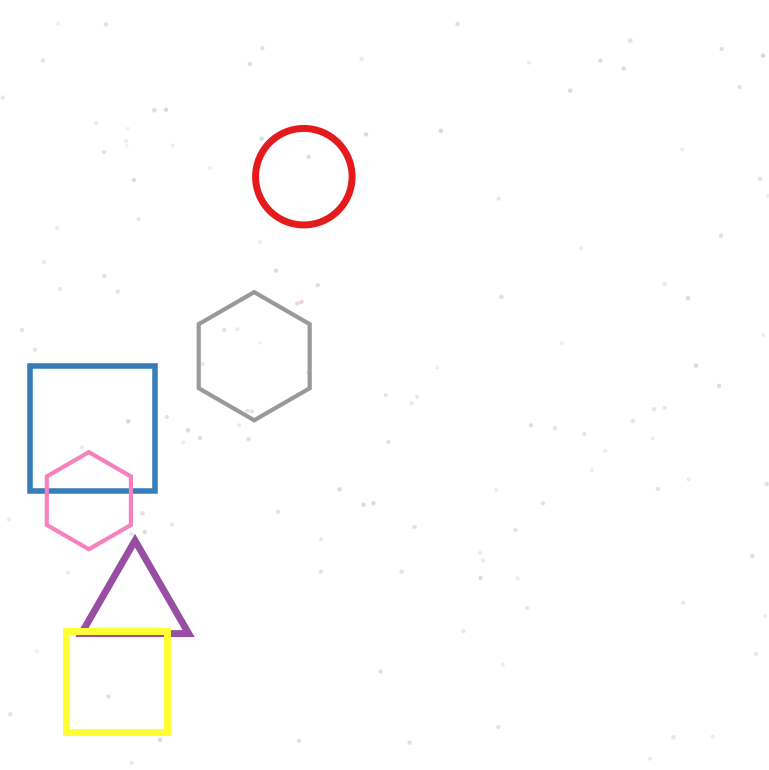[{"shape": "circle", "thickness": 2.5, "radius": 0.31, "center": [0.395, 0.771]}, {"shape": "square", "thickness": 2, "radius": 0.41, "center": [0.12, 0.444]}, {"shape": "triangle", "thickness": 2.5, "radius": 0.4, "center": [0.175, 0.217]}, {"shape": "square", "thickness": 2.5, "radius": 0.33, "center": [0.152, 0.115]}, {"shape": "hexagon", "thickness": 1.5, "radius": 0.32, "center": [0.115, 0.35]}, {"shape": "hexagon", "thickness": 1.5, "radius": 0.42, "center": [0.33, 0.537]}]